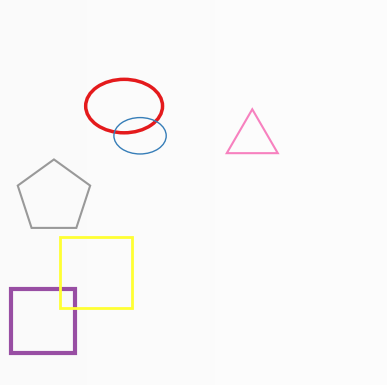[{"shape": "oval", "thickness": 2.5, "radius": 0.5, "center": [0.32, 0.725]}, {"shape": "oval", "thickness": 1, "radius": 0.34, "center": [0.361, 0.647]}, {"shape": "square", "thickness": 3, "radius": 0.41, "center": [0.112, 0.166]}, {"shape": "square", "thickness": 2, "radius": 0.46, "center": [0.248, 0.293]}, {"shape": "triangle", "thickness": 1.5, "radius": 0.38, "center": [0.651, 0.64]}, {"shape": "pentagon", "thickness": 1.5, "radius": 0.49, "center": [0.139, 0.488]}]